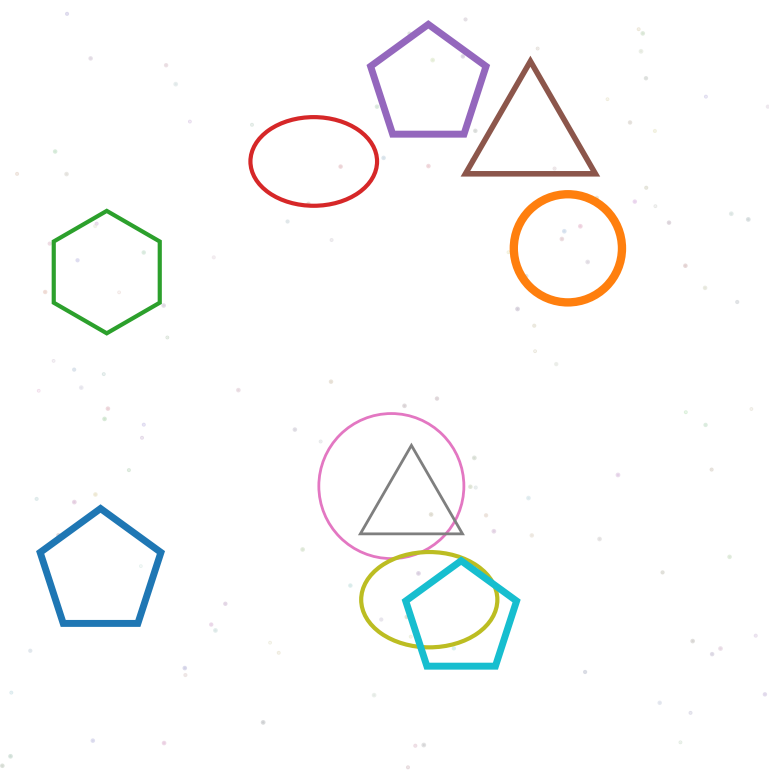[{"shape": "pentagon", "thickness": 2.5, "radius": 0.41, "center": [0.131, 0.257]}, {"shape": "circle", "thickness": 3, "radius": 0.35, "center": [0.738, 0.678]}, {"shape": "hexagon", "thickness": 1.5, "radius": 0.4, "center": [0.139, 0.647]}, {"shape": "oval", "thickness": 1.5, "radius": 0.41, "center": [0.407, 0.79]}, {"shape": "pentagon", "thickness": 2.5, "radius": 0.39, "center": [0.556, 0.89]}, {"shape": "triangle", "thickness": 2, "radius": 0.49, "center": [0.689, 0.823]}, {"shape": "circle", "thickness": 1, "radius": 0.47, "center": [0.508, 0.369]}, {"shape": "triangle", "thickness": 1, "radius": 0.38, "center": [0.534, 0.345]}, {"shape": "oval", "thickness": 1.5, "radius": 0.44, "center": [0.557, 0.221]}, {"shape": "pentagon", "thickness": 2.5, "radius": 0.38, "center": [0.599, 0.196]}]